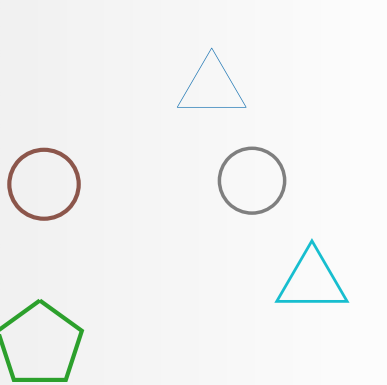[{"shape": "triangle", "thickness": 0.5, "radius": 0.51, "center": [0.546, 0.773]}, {"shape": "pentagon", "thickness": 3, "radius": 0.57, "center": [0.103, 0.105]}, {"shape": "circle", "thickness": 3, "radius": 0.45, "center": [0.114, 0.521]}, {"shape": "circle", "thickness": 2.5, "radius": 0.42, "center": [0.65, 0.531]}, {"shape": "triangle", "thickness": 2, "radius": 0.52, "center": [0.805, 0.27]}]